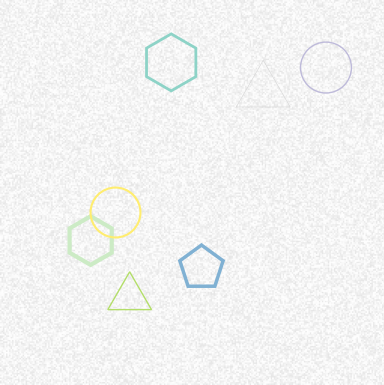[{"shape": "hexagon", "thickness": 2, "radius": 0.37, "center": [0.445, 0.838]}, {"shape": "circle", "thickness": 1, "radius": 0.33, "center": [0.847, 0.825]}, {"shape": "pentagon", "thickness": 2.5, "radius": 0.3, "center": [0.523, 0.304]}, {"shape": "triangle", "thickness": 1, "radius": 0.33, "center": [0.337, 0.229]}, {"shape": "triangle", "thickness": 0.5, "radius": 0.4, "center": [0.684, 0.763]}, {"shape": "hexagon", "thickness": 3, "radius": 0.32, "center": [0.235, 0.375]}, {"shape": "circle", "thickness": 1.5, "radius": 0.32, "center": [0.3, 0.448]}]